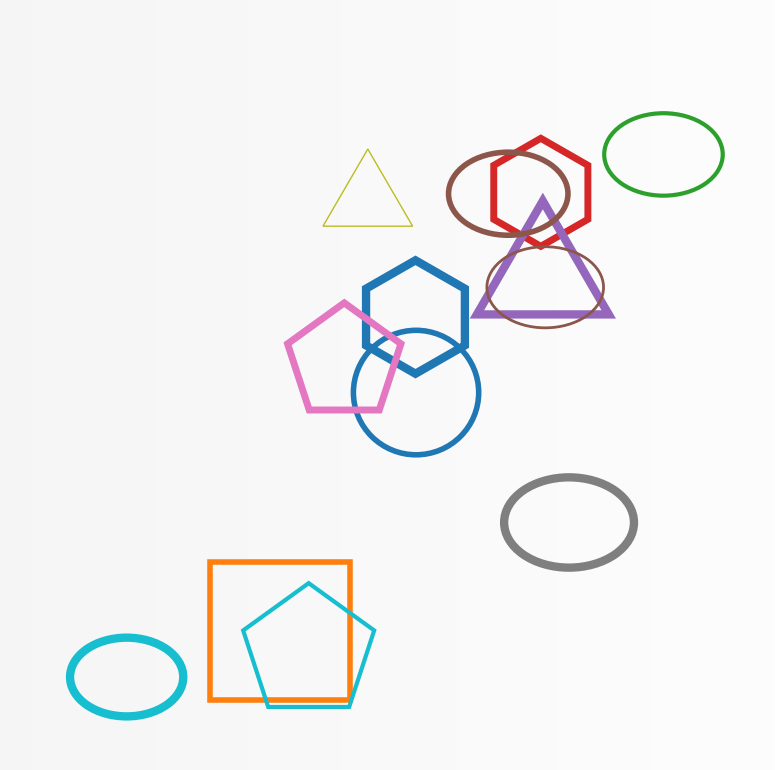[{"shape": "circle", "thickness": 2, "radius": 0.4, "center": [0.537, 0.49]}, {"shape": "hexagon", "thickness": 3, "radius": 0.37, "center": [0.536, 0.588]}, {"shape": "square", "thickness": 2, "radius": 0.45, "center": [0.361, 0.181]}, {"shape": "oval", "thickness": 1.5, "radius": 0.38, "center": [0.856, 0.799]}, {"shape": "hexagon", "thickness": 2.5, "radius": 0.35, "center": [0.698, 0.75]}, {"shape": "triangle", "thickness": 3, "radius": 0.49, "center": [0.7, 0.641]}, {"shape": "oval", "thickness": 2, "radius": 0.39, "center": [0.656, 0.748]}, {"shape": "oval", "thickness": 1, "radius": 0.38, "center": [0.704, 0.627]}, {"shape": "pentagon", "thickness": 2.5, "radius": 0.38, "center": [0.444, 0.53]}, {"shape": "oval", "thickness": 3, "radius": 0.42, "center": [0.734, 0.321]}, {"shape": "triangle", "thickness": 0.5, "radius": 0.33, "center": [0.475, 0.74]}, {"shape": "oval", "thickness": 3, "radius": 0.37, "center": [0.163, 0.121]}, {"shape": "pentagon", "thickness": 1.5, "radius": 0.44, "center": [0.398, 0.154]}]